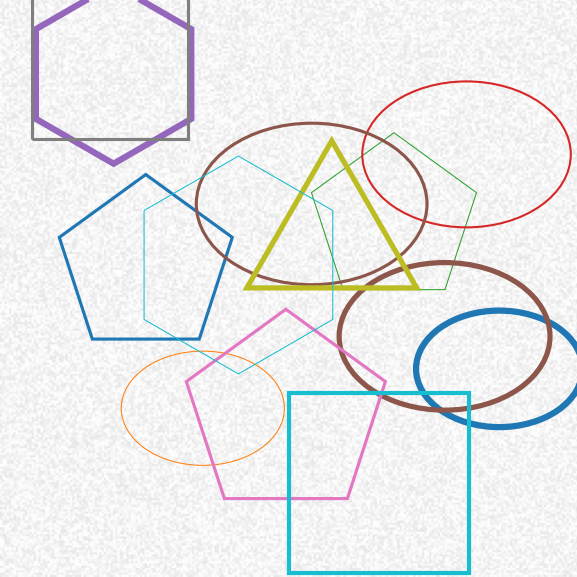[{"shape": "pentagon", "thickness": 1.5, "radius": 0.79, "center": [0.252, 0.539]}, {"shape": "oval", "thickness": 3, "radius": 0.72, "center": [0.865, 0.36]}, {"shape": "oval", "thickness": 0.5, "radius": 0.71, "center": [0.351, 0.292]}, {"shape": "pentagon", "thickness": 0.5, "radius": 0.75, "center": [0.682, 0.619]}, {"shape": "oval", "thickness": 1, "radius": 0.9, "center": [0.808, 0.732]}, {"shape": "hexagon", "thickness": 3, "radius": 0.78, "center": [0.197, 0.871]}, {"shape": "oval", "thickness": 2.5, "radius": 0.91, "center": [0.77, 0.417]}, {"shape": "oval", "thickness": 1.5, "radius": 1.0, "center": [0.54, 0.646]}, {"shape": "pentagon", "thickness": 1.5, "radius": 0.91, "center": [0.495, 0.282]}, {"shape": "square", "thickness": 1.5, "radius": 0.68, "center": [0.191, 0.894]}, {"shape": "triangle", "thickness": 2.5, "radius": 0.85, "center": [0.574, 0.585]}, {"shape": "hexagon", "thickness": 0.5, "radius": 0.94, "center": [0.413, 0.54]}, {"shape": "square", "thickness": 2, "radius": 0.78, "center": [0.657, 0.163]}]